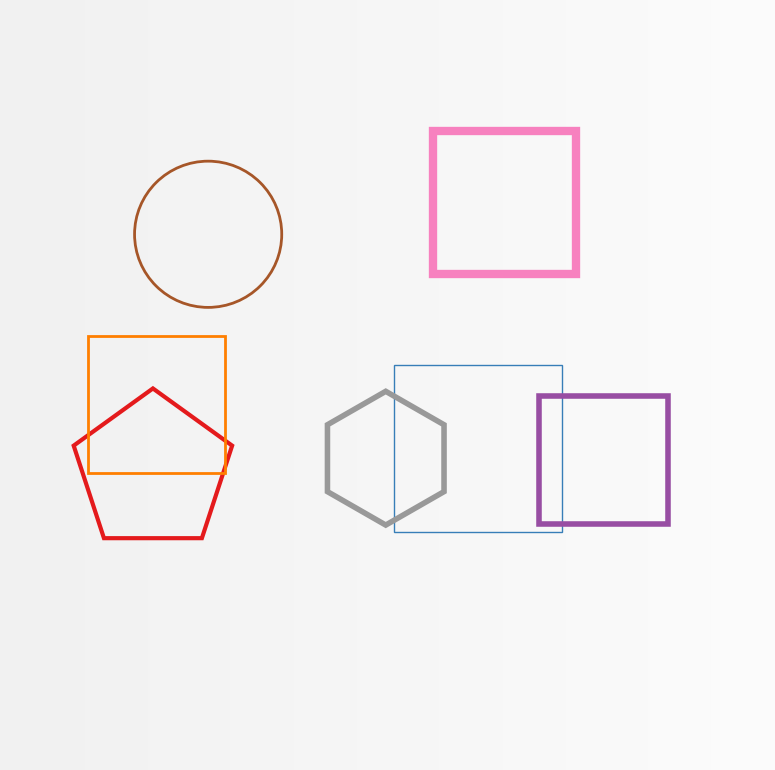[{"shape": "pentagon", "thickness": 1.5, "radius": 0.54, "center": [0.197, 0.388]}, {"shape": "square", "thickness": 0.5, "radius": 0.54, "center": [0.617, 0.418]}, {"shape": "square", "thickness": 2, "radius": 0.41, "center": [0.779, 0.402]}, {"shape": "square", "thickness": 1, "radius": 0.44, "center": [0.202, 0.475]}, {"shape": "circle", "thickness": 1, "radius": 0.47, "center": [0.269, 0.696]}, {"shape": "square", "thickness": 3, "radius": 0.46, "center": [0.651, 0.737]}, {"shape": "hexagon", "thickness": 2, "radius": 0.43, "center": [0.498, 0.405]}]